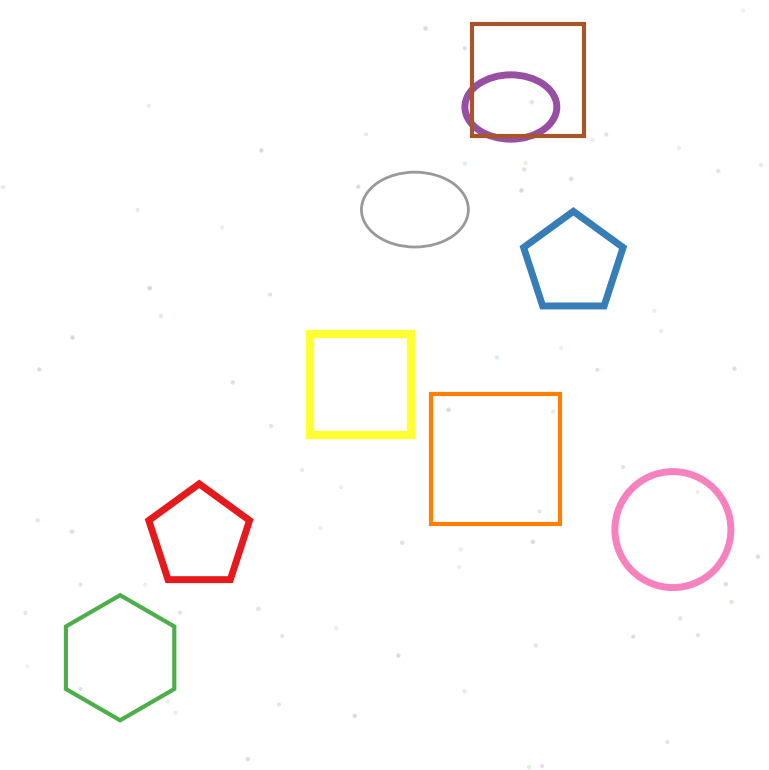[{"shape": "pentagon", "thickness": 2.5, "radius": 0.34, "center": [0.259, 0.303]}, {"shape": "pentagon", "thickness": 2.5, "radius": 0.34, "center": [0.745, 0.658]}, {"shape": "hexagon", "thickness": 1.5, "radius": 0.41, "center": [0.156, 0.146]}, {"shape": "oval", "thickness": 2.5, "radius": 0.3, "center": [0.663, 0.861]}, {"shape": "square", "thickness": 1.5, "radius": 0.42, "center": [0.643, 0.404]}, {"shape": "square", "thickness": 3, "radius": 0.33, "center": [0.468, 0.501]}, {"shape": "square", "thickness": 1.5, "radius": 0.36, "center": [0.686, 0.896]}, {"shape": "circle", "thickness": 2.5, "radius": 0.38, "center": [0.874, 0.312]}, {"shape": "oval", "thickness": 1, "radius": 0.35, "center": [0.539, 0.728]}]